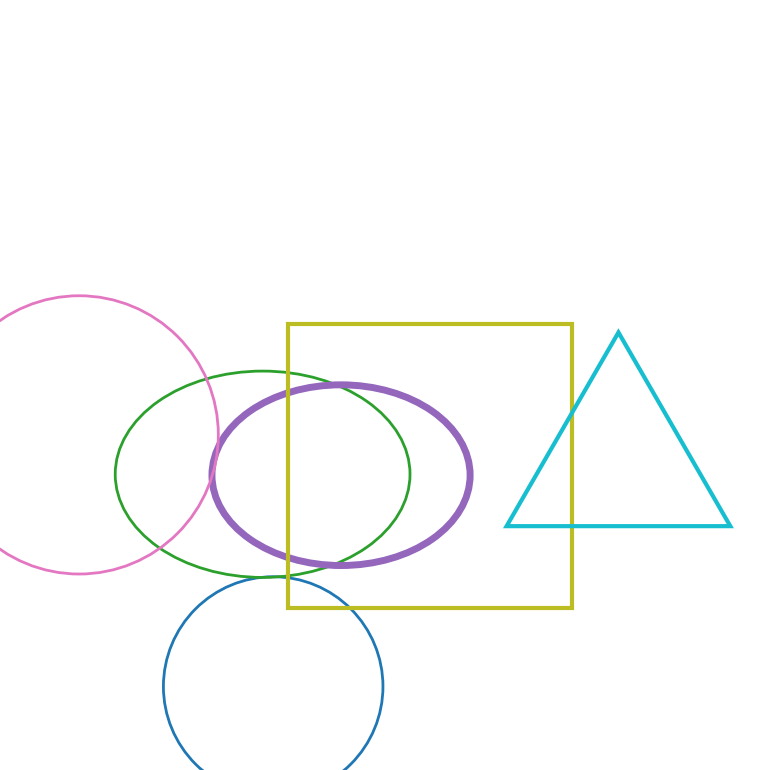[{"shape": "circle", "thickness": 1, "radius": 0.71, "center": [0.355, 0.108]}, {"shape": "oval", "thickness": 1, "radius": 0.96, "center": [0.341, 0.384]}, {"shape": "oval", "thickness": 2.5, "radius": 0.84, "center": [0.443, 0.383]}, {"shape": "circle", "thickness": 1, "radius": 0.9, "center": [0.103, 0.435]}, {"shape": "square", "thickness": 1.5, "radius": 0.92, "center": [0.558, 0.395]}, {"shape": "triangle", "thickness": 1.5, "radius": 0.84, "center": [0.803, 0.401]}]